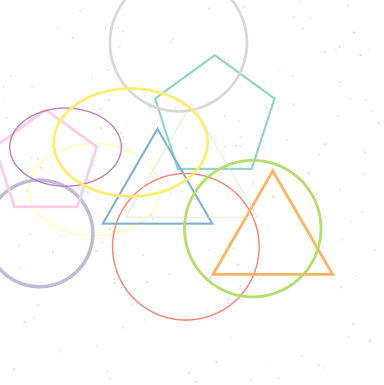[{"shape": "pentagon", "thickness": 1.5, "radius": 0.82, "center": [0.558, 0.693]}, {"shape": "oval", "thickness": 1, "radius": 0.85, "center": [0.245, 0.507]}, {"shape": "circle", "thickness": 2.5, "radius": 0.69, "center": [0.103, 0.394]}, {"shape": "circle", "thickness": 1, "radius": 0.95, "center": [0.483, 0.359]}, {"shape": "triangle", "thickness": 1.5, "radius": 0.82, "center": [0.409, 0.501]}, {"shape": "triangle", "thickness": 2, "radius": 0.9, "center": [0.709, 0.377]}, {"shape": "circle", "thickness": 2, "radius": 0.89, "center": [0.656, 0.406]}, {"shape": "pentagon", "thickness": 2, "radius": 0.7, "center": [0.119, 0.576]}, {"shape": "circle", "thickness": 2, "radius": 0.89, "center": [0.463, 0.889]}, {"shape": "oval", "thickness": 1, "radius": 0.72, "center": [0.17, 0.618]}, {"shape": "triangle", "thickness": 0.5, "radius": 0.99, "center": [0.498, 0.534]}, {"shape": "oval", "thickness": 2, "radius": 1.0, "center": [0.34, 0.63]}]